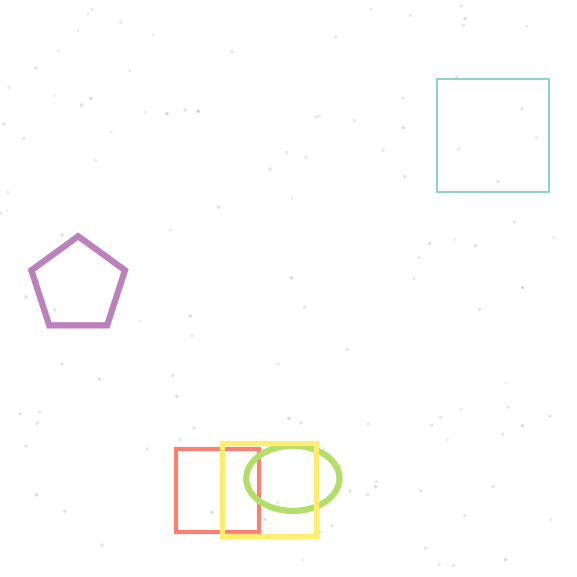[{"shape": "square", "thickness": 1, "radius": 0.49, "center": [0.853, 0.764]}, {"shape": "square", "thickness": 2, "radius": 0.36, "center": [0.377, 0.15]}, {"shape": "oval", "thickness": 3, "radius": 0.4, "center": [0.507, 0.171]}, {"shape": "pentagon", "thickness": 3, "radius": 0.43, "center": [0.135, 0.505]}, {"shape": "square", "thickness": 2.5, "radius": 0.4, "center": [0.466, 0.152]}]